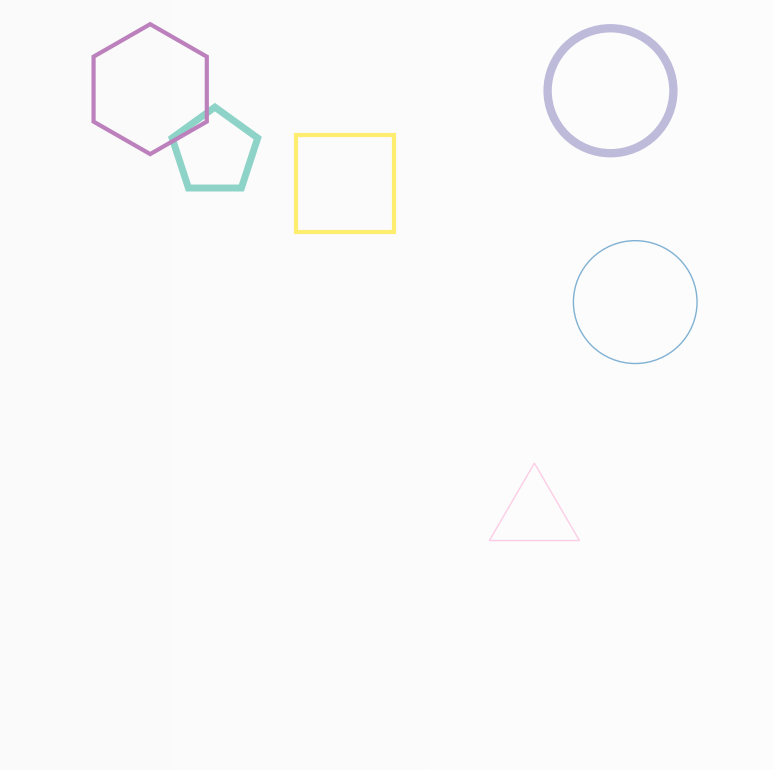[{"shape": "pentagon", "thickness": 2.5, "radius": 0.29, "center": [0.277, 0.803]}, {"shape": "circle", "thickness": 3, "radius": 0.41, "center": [0.788, 0.882]}, {"shape": "circle", "thickness": 0.5, "radius": 0.4, "center": [0.82, 0.608]}, {"shape": "triangle", "thickness": 0.5, "radius": 0.34, "center": [0.69, 0.332]}, {"shape": "hexagon", "thickness": 1.5, "radius": 0.42, "center": [0.194, 0.884]}, {"shape": "square", "thickness": 1.5, "radius": 0.32, "center": [0.445, 0.762]}]